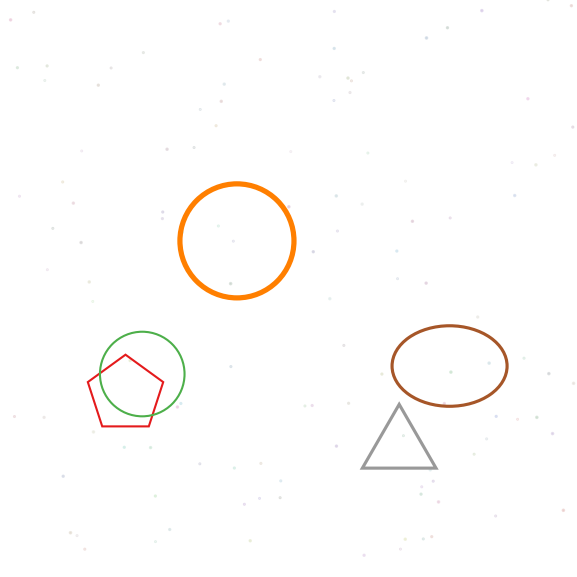[{"shape": "pentagon", "thickness": 1, "radius": 0.34, "center": [0.217, 0.316]}, {"shape": "circle", "thickness": 1, "radius": 0.37, "center": [0.246, 0.351]}, {"shape": "circle", "thickness": 2.5, "radius": 0.49, "center": [0.41, 0.582]}, {"shape": "oval", "thickness": 1.5, "radius": 0.5, "center": [0.778, 0.365]}, {"shape": "triangle", "thickness": 1.5, "radius": 0.37, "center": [0.691, 0.225]}]